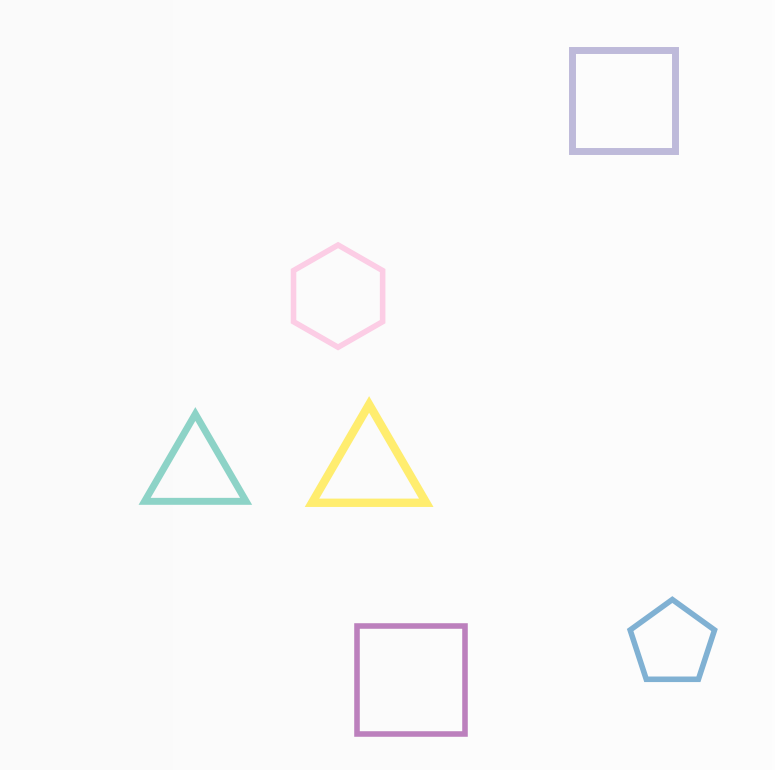[{"shape": "triangle", "thickness": 2.5, "radius": 0.38, "center": [0.252, 0.387]}, {"shape": "square", "thickness": 2.5, "radius": 0.33, "center": [0.804, 0.869]}, {"shape": "pentagon", "thickness": 2, "radius": 0.29, "center": [0.868, 0.164]}, {"shape": "hexagon", "thickness": 2, "radius": 0.33, "center": [0.436, 0.615]}, {"shape": "square", "thickness": 2, "radius": 0.35, "center": [0.531, 0.117]}, {"shape": "triangle", "thickness": 3, "radius": 0.43, "center": [0.476, 0.39]}]